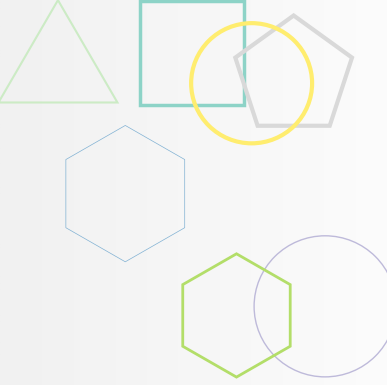[{"shape": "square", "thickness": 2.5, "radius": 0.67, "center": [0.496, 0.862]}, {"shape": "circle", "thickness": 1, "radius": 0.92, "center": [0.839, 0.204]}, {"shape": "hexagon", "thickness": 0.5, "radius": 0.89, "center": [0.323, 0.497]}, {"shape": "hexagon", "thickness": 2, "radius": 0.8, "center": [0.61, 0.181]}, {"shape": "pentagon", "thickness": 3, "radius": 0.79, "center": [0.758, 0.801]}, {"shape": "triangle", "thickness": 1.5, "radius": 0.89, "center": [0.15, 0.822]}, {"shape": "circle", "thickness": 3, "radius": 0.78, "center": [0.649, 0.784]}]